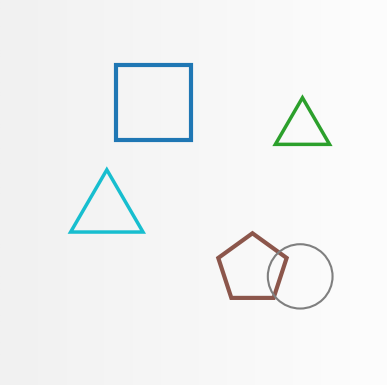[{"shape": "square", "thickness": 3, "radius": 0.48, "center": [0.395, 0.734]}, {"shape": "triangle", "thickness": 2.5, "radius": 0.4, "center": [0.781, 0.665]}, {"shape": "pentagon", "thickness": 3, "radius": 0.46, "center": [0.652, 0.301]}, {"shape": "circle", "thickness": 1.5, "radius": 0.42, "center": [0.775, 0.282]}, {"shape": "triangle", "thickness": 2.5, "radius": 0.54, "center": [0.276, 0.451]}]